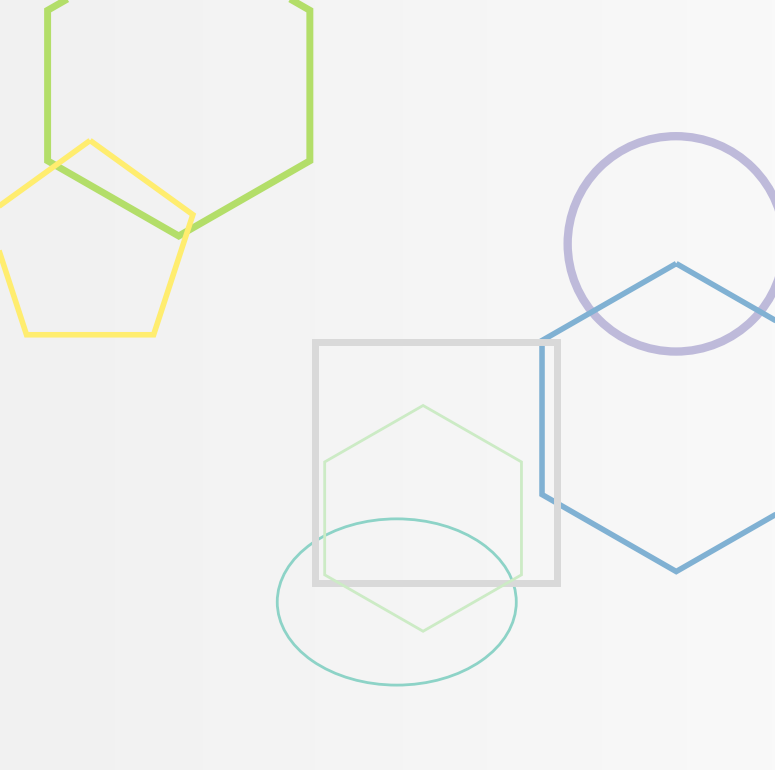[{"shape": "oval", "thickness": 1, "radius": 0.77, "center": [0.512, 0.218]}, {"shape": "circle", "thickness": 3, "radius": 0.7, "center": [0.872, 0.683]}, {"shape": "hexagon", "thickness": 2, "radius": 1.0, "center": [0.873, 0.458]}, {"shape": "hexagon", "thickness": 2.5, "radius": 0.98, "center": [0.231, 0.889]}, {"shape": "square", "thickness": 2.5, "radius": 0.78, "center": [0.563, 0.399]}, {"shape": "hexagon", "thickness": 1, "radius": 0.73, "center": [0.546, 0.327]}, {"shape": "pentagon", "thickness": 2, "radius": 0.7, "center": [0.116, 0.678]}]